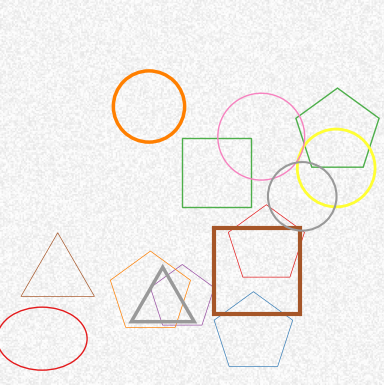[{"shape": "oval", "thickness": 1, "radius": 0.58, "center": [0.109, 0.12]}, {"shape": "pentagon", "thickness": 0.5, "radius": 0.52, "center": [0.692, 0.364]}, {"shape": "pentagon", "thickness": 0.5, "radius": 0.54, "center": [0.658, 0.135]}, {"shape": "pentagon", "thickness": 1, "radius": 0.57, "center": [0.877, 0.658]}, {"shape": "square", "thickness": 1, "radius": 0.45, "center": [0.563, 0.551]}, {"shape": "pentagon", "thickness": 0.5, "radius": 0.44, "center": [0.473, 0.226]}, {"shape": "circle", "thickness": 2.5, "radius": 0.46, "center": [0.387, 0.723]}, {"shape": "pentagon", "thickness": 0.5, "radius": 0.55, "center": [0.391, 0.238]}, {"shape": "circle", "thickness": 2, "radius": 0.5, "center": [0.873, 0.564]}, {"shape": "square", "thickness": 3, "radius": 0.56, "center": [0.667, 0.295]}, {"shape": "triangle", "thickness": 0.5, "radius": 0.55, "center": [0.15, 0.285]}, {"shape": "circle", "thickness": 1, "radius": 0.56, "center": [0.679, 0.645]}, {"shape": "circle", "thickness": 1.5, "radius": 0.45, "center": [0.785, 0.49]}, {"shape": "triangle", "thickness": 2.5, "radius": 0.47, "center": [0.423, 0.212]}]